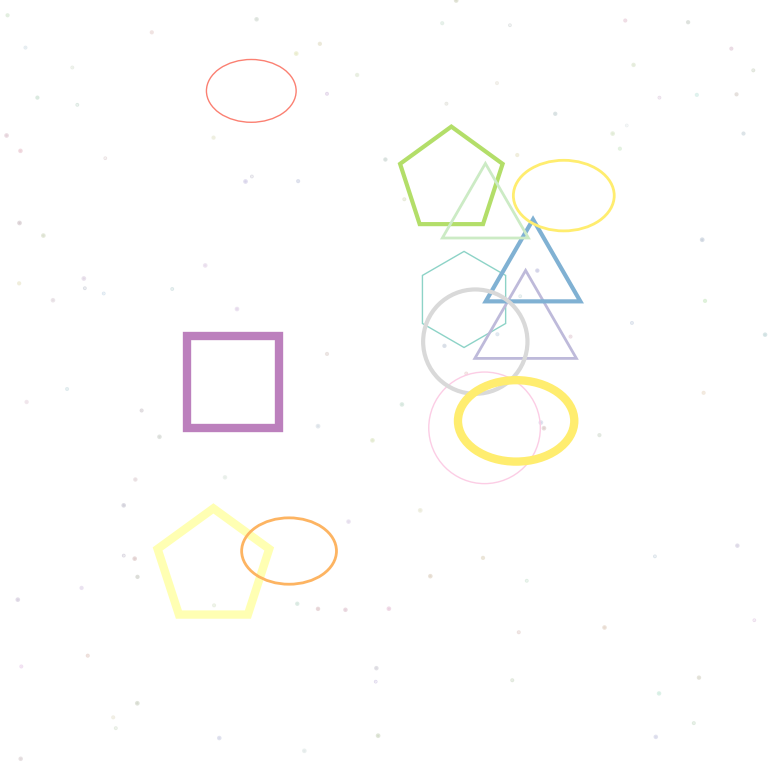[{"shape": "hexagon", "thickness": 0.5, "radius": 0.31, "center": [0.603, 0.611]}, {"shape": "pentagon", "thickness": 3, "radius": 0.38, "center": [0.277, 0.264]}, {"shape": "triangle", "thickness": 1, "radius": 0.38, "center": [0.683, 0.573]}, {"shape": "oval", "thickness": 0.5, "radius": 0.29, "center": [0.326, 0.882]}, {"shape": "triangle", "thickness": 1.5, "radius": 0.35, "center": [0.692, 0.644]}, {"shape": "oval", "thickness": 1, "radius": 0.31, "center": [0.375, 0.284]}, {"shape": "pentagon", "thickness": 1.5, "radius": 0.35, "center": [0.586, 0.766]}, {"shape": "circle", "thickness": 0.5, "radius": 0.36, "center": [0.629, 0.444]}, {"shape": "circle", "thickness": 1.5, "radius": 0.34, "center": [0.617, 0.556]}, {"shape": "square", "thickness": 3, "radius": 0.3, "center": [0.303, 0.503]}, {"shape": "triangle", "thickness": 1, "radius": 0.32, "center": [0.63, 0.723]}, {"shape": "oval", "thickness": 3, "radius": 0.38, "center": [0.67, 0.453]}, {"shape": "oval", "thickness": 1, "radius": 0.33, "center": [0.732, 0.746]}]